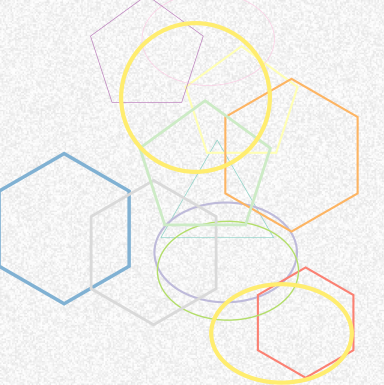[{"shape": "triangle", "thickness": 0.5, "radius": 0.85, "center": [0.564, 0.467]}, {"shape": "pentagon", "thickness": 1.5, "radius": 0.76, "center": [0.627, 0.727]}, {"shape": "oval", "thickness": 1.5, "radius": 0.93, "center": [0.586, 0.344]}, {"shape": "hexagon", "thickness": 1.5, "radius": 0.72, "center": [0.794, 0.162]}, {"shape": "hexagon", "thickness": 2.5, "radius": 0.97, "center": [0.167, 0.406]}, {"shape": "hexagon", "thickness": 1.5, "radius": 0.99, "center": [0.757, 0.597]}, {"shape": "oval", "thickness": 1, "radius": 0.92, "center": [0.592, 0.297]}, {"shape": "oval", "thickness": 0.5, "radius": 0.86, "center": [0.541, 0.898]}, {"shape": "hexagon", "thickness": 2, "radius": 0.94, "center": [0.399, 0.344]}, {"shape": "pentagon", "thickness": 0.5, "radius": 0.77, "center": [0.381, 0.859]}, {"shape": "pentagon", "thickness": 2, "radius": 0.89, "center": [0.533, 0.56]}, {"shape": "oval", "thickness": 3, "radius": 0.91, "center": [0.731, 0.134]}, {"shape": "circle", "thickness": 3, "radius": 0.97, "center": [0.508, 0.747]}]